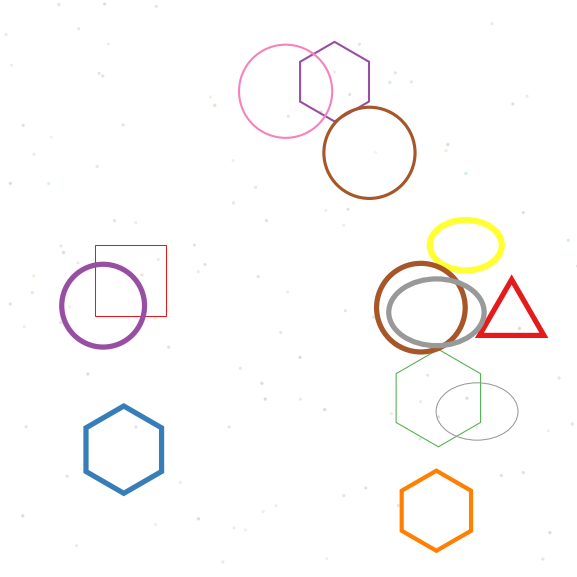[{"shape": "triangle", "thickness": 2.5, "radius": 0.32, "center": [0.886, 0.451]}, {"shape": "square", "thickness": 0.5, "radius": 0.31, "center": [0.227, 0.514]}, {"shape": "hexagon", "thickness": 2.5, "radius": 0.38, "center": [0.214, 0.22]}, {"shape": "hexagon", "thickness": 0.5, "radius": 0.42, "center": [0.759, 0.31]}, {"shape": "hexagon", "thickness": 1, "radius": 0.34, "center": [0.579, 0.858]}, {"shape": "circle", "thickness": 2.5, "radius": 0.36, "center": [0.179, 0.47]}, {"shape": "hexagon", "thickness": 2, "radius": 0.35, "center": [0.756, 0.115]}, {"shape": "oval", "thickness": 3, "radius": 0.31, "center": [0.807, 0.575]}, {"shape": "circle", "thickness": 1.5, "radius": 0.39, "center": [0.64, 0.734]}, {"shape": "circle", "thickness": 2.5, "radius": 0.38, "center": [0.729, 0.466]}, {"shape": "circle", "thickness": 1, "radius": 0.4, "center": [0.495, 0.841]}, {"shape": "oval", "thickness": 2.5, "radius": 0.41, "center": [0.756, 0.458]}, {"shape": "oval", "thickness": 0.5, "radius": 0.35, "center": [0.826, 0.287]}]